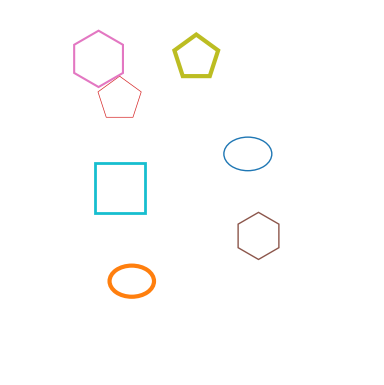[{"shape": "oval", "thickness": 1, "radius": 0.31, "center": [0.644, 0.6]}, {"shape": "oval", "thickness": 3, "radius": 0.29, "center": [0.342, 0.27]}, {"shape": "pentagon", "thickness": 0.5, "radius": 0.3, "center": [0.311, 0.743]}, {"shape": "hexagon", "thickness": 1, "radius": 0.31, "center": [0.671, 0.387]}, {"shape": "hexagon", "thickness": 1.5, "radius": 0.37, "center": [0.256, 0.847]}, {"shape": "pentagon", "thickness": 3, "radius": 0.3, "center": [0.51, 0.851]}, {"shape": "square", "thickness": 2, "radius": 0.32, "center": [0.312, 0.512]}]